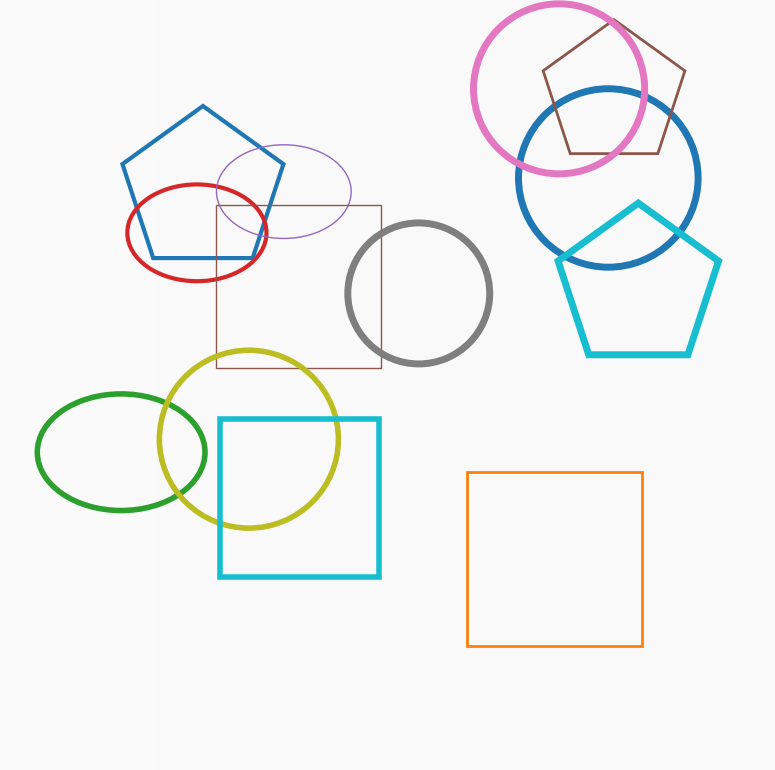[{"shape": "pentagon", "thickness": 1.5, "radius": 0.55, "center": [0.262, 0.753]}, {"shape": "circle", "thickness": 2.5, "radius": 0.58, "center": [0.785, 0.769]}, {"shape": "square", "thickness": 1, "radius": 0.57, "center": [0.716, 0.274]}, {"shape": "oval", "thickness": 2, "radius": 0.54, "center": [0.156, 0.413]}, {"shape": "oval", "thickness": 1.5, "radius": 0.45, "center": [0.254, 0.698]}, {"shape": "oval", "thickness": 0.5, "radius": 0.43, "center": [0.366, 0.751]}, {"shape": "pentagon", "thickness": 1, "radius": 0.48, "center": [0.792, 0.878]}, {"shape": "square", "thickness": 0.5, "radius": 0.53, "center": [0.385, 0.628]}, {"shape": "circle", "thickness": 2.5, "radius": 0.55, "center": [0.721, 0.885]}, {"shape": "circle", "thickness": 2.5, "radius": 0.46, "center": [0.54, 0.619]}, {"shape": "circle", "thickness": 2, "radius": 0.58, "center": [0.321, 0.43]}, {"shape": "square", "thickness": 2, "radius": 0.51, "center": [0.387, 0.353]}, {"shape": "pentagon", "thickness": 2.5, "radius": 0.54, "center": [0.824, 0.627]}]